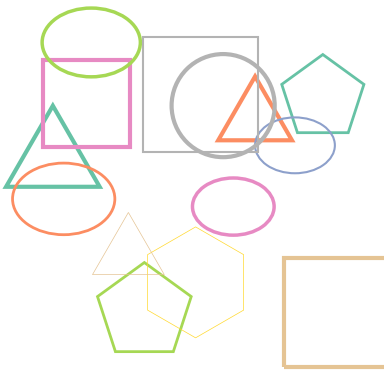[{"shape": "triangle", "thickness": 3, "radius": 0.7, "center": [0.137, 0.585]}, {"shape": "pentagon", "thickness": 2, "radius": 0.56, "center": [0.839, 0.746]}, {"shape": "triangle", "thickness": 3, "radius": 0.55, "center": [0.663, 0.691]}, {"shape": "oval", "thickness": 2, "radius": 0.66, "center": [0.165, 0.483]}, {"shape": "oval", "thickness": 1.5, "radius": 0.52, "center": [0.766, 0.623]}, {"shape": "square", "thickness": 3, "radius": 0.56, "center": [0.224, 0.732]}, {"shape": "oval", "thickness": 2.5, "radius": 0.53, "center": [0.606, 0.463]}, {"shape": "oval", "thickness": 2.5, "radius": 0.64, "center": [0.237, 0.89]}, {"shape": "pentagon", "thickness": 2, "radius": 0.64, "center": [0.375, 0.19]}, {"shape": "hexagon", "thickness": 0.5, "radius": 0.72, "center": [0.508, 0.267]}, {"shape": "triangle", "thickness": 0.5, "radius": 0.54, "center": [0.333, 0.341]}, {"shape": "square", "thickness": 3, "radius": 0.71, "center": [0.88, 0.187]}, {"shape": "square", "thickness": 1.5, "radius": 0.74, "center": [0.52, 0.754]}, {"shape": "circle", "thickness": 3, "radius": 0.67, "center": [0.58, 0.726]}]